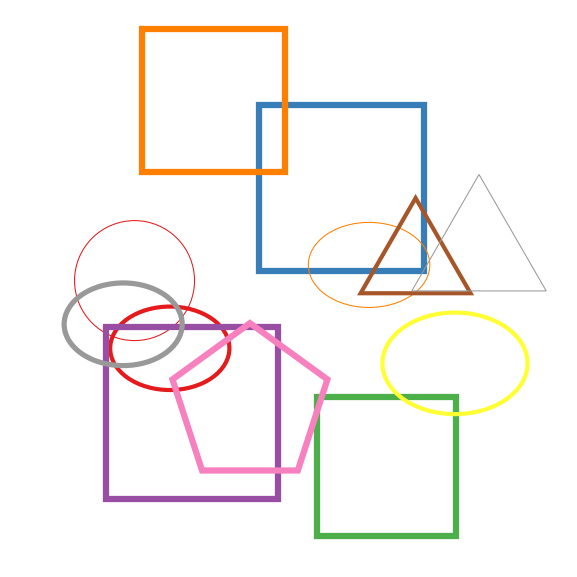[{"shape": "oval", "thickness": 2, "radius": 0.52, "center": [0.294, 0.396]}, {"shape": "circle", "thickness": 0.5, "radius": 0.52, "center": [0.233, 0.513]}, {"shape": "square", "thickness": 3, "radius": 0.72, "center": [0.592, 0.674]}, {"shape": "square", "thickness": 3, "radius": 0.6, "center": [0.669, 0.191]}, {"shape": "square", "thickness": 3, "radius": 0.75, "center": [0.333, 0.283]}, {"shape": "square", "thickness": 3, "radius": 0.62, "center": [0.37, 0.826]}, {"shape": "oval", "thickness": 0.5, "radius": 0.53, "center": [0.639, 0.54]}, {"shape": "oval", "thickness": 2, "radius": 0.63, "center": [0.788, 0.37]}, {"shape": "triangle", "thickness": 2, "radius": 0.55, "center": [0.72, 0.546]}, {"shape": "pentagon", "thickness": 3, "radius": 0.71, "center": [0.433, 0.299]}, {"shape": "oval", "thickness": 2.5, "radius": 0.51, "center": [0.213, 0.438]}, {"shape": "triangle", "thickness": 0.5, "radius": 0.67, "center": [0.829, 0.563]}]